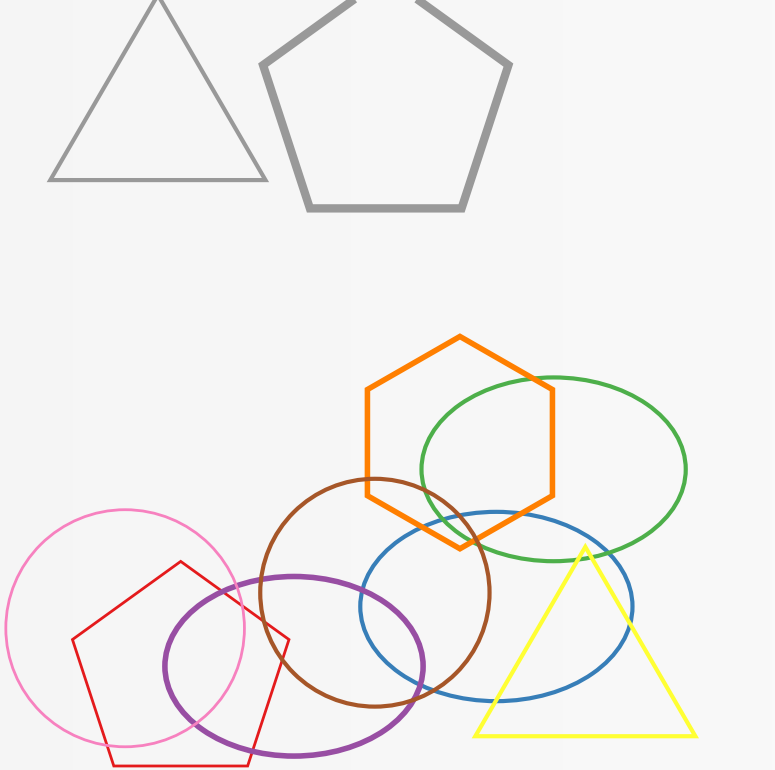[{"shape": "pentagon", "thickness": 1, "radius": 0.73, "center": [0.233, 0.124]}, {"shape": "oval", "thickness": 1.5, "radius": 0.88, "center": [0.64, 0.212]}, {"shape": "oval", "thickness": 1.5, "radius": 0.85, "center": [0.714, 0.39]}, {"shape": "oval", "thickness": 2, "radius": 0.83, "center": [0.379, 0.135]}, {"shape": "hexagon", "thickness": 2, "radius": 0.69, "center": [0.593, 0.425]}, {"shape": "triangle", "thickness": 1.5, "radius": 0.82, "center": [0.755, 0.126]}, {"shape": "circle", "thickness": 1.5, "radius": 0.74, "center": [0.484, 0.23]}, {"shape": "circle", "thickness": 1, "radius": 0.77, "center": [0.161, 0.184]}, {"shape": "triangle", "thickness": 1.5, "radius": 0.8, "center": [0.204, 0.846]}, {"shape": "pentagon", "thickness": 3, "radius": 0.83, "center": [0.498, 0.864]}]